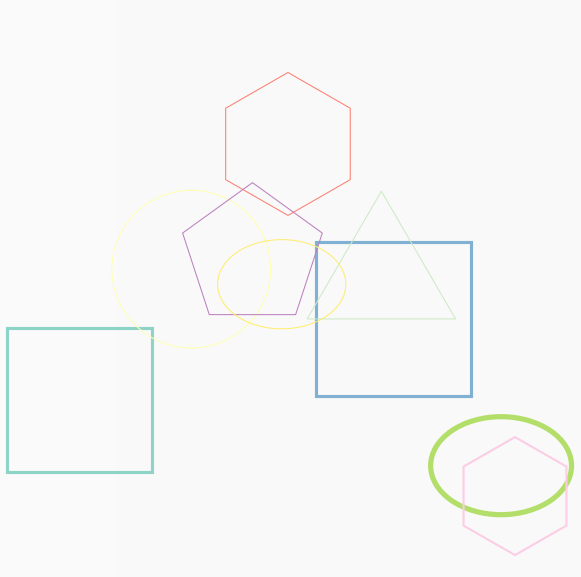[{"shape": "square", "thickness": 1.5, "radius": 0.63, "center": [0.137, 0.306]}, {"shape": "circle", "thickness": 0.5, "radius": 0.68, "center": [0.329, 0.533]}, {"shape": "hexagon", "thickness": 0.5, "radius": 0.62, "center": [0.495, 0.75]}, {"shape": "square", "thickness": 1.5, "radius": 0.66, "center": [0.677, 0.447]}, {"shape": "oval", "thickness": 2.5, "radius": 0.61, "center": [0.862, 0.193]}, {"shape": "hexagon", "thickness": 1, "radius": 0.51, "center": [0.886, 0.14]}, {"shape": "pentagon", "thickness": 0.5, "radius": 0.63, "center": [0.434, 0.557]}, {"shape": "triangle", "thickness": 0.5, "radius": 0.74, "center": [0.656, 0.521]}, {"shape": "oval", "thickness": 0.5, "radius": 0.55, "center": [0.485, 0.507]}]